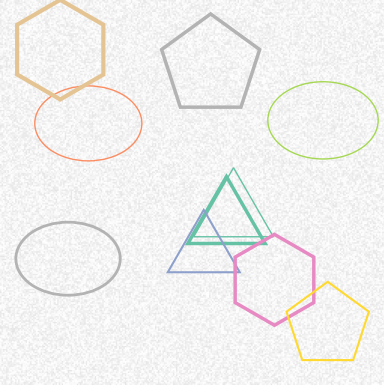[{"shape": "triangle", "thickness": 1, "radius": 0.6, "center": [0.607, 0.445]}, {"shape": "triangle", "thickness": 2.5, "radius": 0.58, "center": [0.588, 0.425]}, {"shape": "oval", "thickness": 1, "radius": 0.7, "center": [0.229, 0.679]}, {"shape": "triangle", "thickness": 1.5, "radius": 0.54, "center": [0.529, 0.347]}, {"shape": "hexagon", "thickness": 2.5, "radius": 0.59, "center": [0.713, 0.273]}, {"shape": "oval", "thickness": 1, "radius": 0.72, "center": [0.839, 0.687]}, {"shape": "pentagon", "thickness": 1.5, "radius": 0.56, "center": [0.851, 0.156]}, {"shape": "hexagon", "thickness": 3, "radius": 0.65, "center": [0.156, 0.871]}, {"shape": "pentagon", "thickness": 2.5, "radius": 0.67, "center": [0.547, 0.83]}, {"shape": "oval", "thickness": 2, "radius": 0.68, "center": [0.177, 0.328]}]